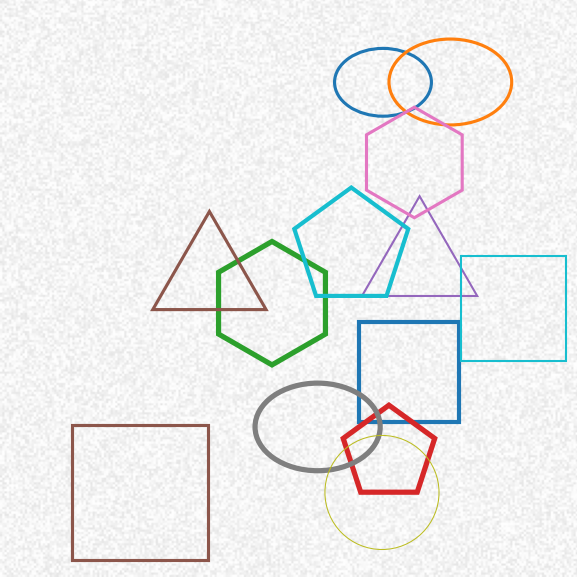[{"shape": "square", "thickness": 2, "radius": 0.43, "center": [0.708, 0.355]}, {"shape": "oval", "thickness": 1.5, "radius": 0.42, "center": [0.663, 0.857]}, {"shape": "oval", "thickness": 1.5, "radius": 0.53, "center": [0.78, 0.857]}, {"shape": "hexagon", "thickness": 2.5, "radius": 0.53, "center": [0.471, 0.474]}, {"shape": "pentagon", "thickness": 2.5, "radius": 0.42, "center": [0.674, 0.214]}, {"shape": "triangle", "thickness": 1, "radius": 0.58, "center": [0.727, 0.544]}, {"shape": "triangle", "thickness": 1.5, "radius": 0.57, "center": [0.363, 0.52]}, {"shape": "square", "thickness": 1.5, "radius": 0.59, "center": [0.242, 0.146]}, {"shape": "hexagon", "thickness": 1.5, "radius": 0.48, "center": [0.717, 0.718]}, {"shape": "oval", "thickness": 2.5, "radius": 0.54, "center": [0.55, 0.26]}, {"shape": "circle", "thickness": 0.5, "radius": 0.49, "center": [0.661, 0.146]}, {"shape": "square", "thickness": 1, "radius": 0.45, "center": [0.89, 0.465]}, {"shape": "pentagon", "thickness": 2, "radius": 0.52, "center": [0.608, 0.571]}]